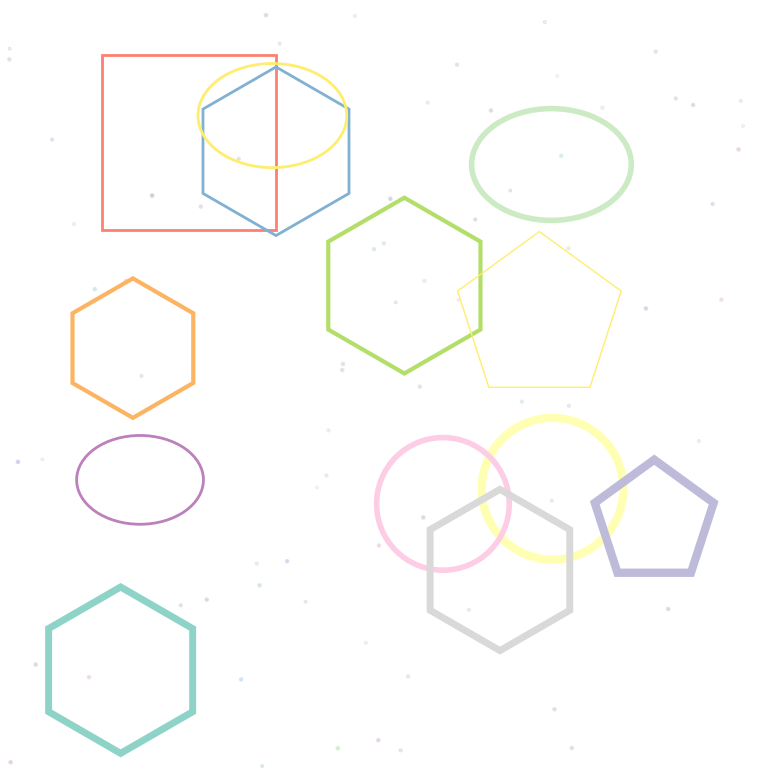[{"shape": "hexagon", "thickness": 2.5, "radius": 0.54, "center": [0.157, 0.13]}, {"shape": "circle", "thickness": 3, "radius": 0.46, "center": [0.718, 0.365]}, {"shape": "pentagon", "thickness": 3, "radius": 0.41, "center": [0.85, 0.322]}, {"shape": "square", "thickness": 1, "radius": 0.57, "center": [0.245, 0.815]}, {"shape": "hexagon", "thickness": 1, "radius": 0.55, "center": [0.358, 0.804]}, {"shape": "hexagon", "thickness": 1.5, "radius": 0.45, "center": [0.173, 0.548]}, {"shape": "hexagon", "thickness": 1.5, "radius": 0.57, "center": [0.525, 0.629]}, {"shape": "circle", "thickness": 2, "radius": 0.43, "center": [0.575, 0.346]}, {"shape": "hexagon", "thickness": 2.5, "radius": 0.52, "center": [0.649, 0.26]}, {"shape": "oval", "thickness": 1, "radius": 0.41, "center": [0.182, 0.377]}, {"shape": "oval", "thickness": 2, "radius": 0.52, "center": [0.716, 0.786]}, {"shape": "pentagon", "thickness": 0.5, "radius": 0.56, "center": [0.701, 0.587]}, {"shape": "oval", "thickness": 1, "radius": 0.48, "center": [0.354, 0.85]}]